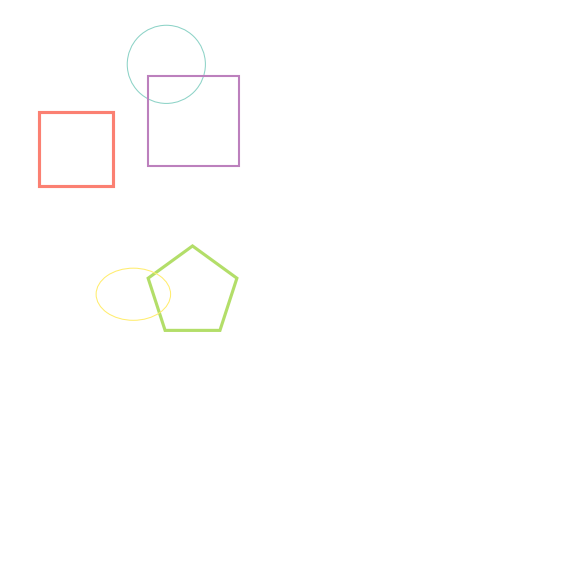[{"shape": "circle", "thickness": 0.5, "radius": 0.34, "center": [0.288, 0.888]}, {"shape": "square", "thickness": 1.5, "radius": 0.32, "center": [0.131, 0.741]}, {"shape": "pentagon", "thickness": 1.5, "radius": 0.4, "center": [0.333, 0.492]}, {"shape": "square", "thickness": 1, "radius": 0.39, "center": [0.335, 0.79]}, {"shape": "oval", "thickness": 0.5, "radius": 0.32, "center": [0.231, 0.49]}]